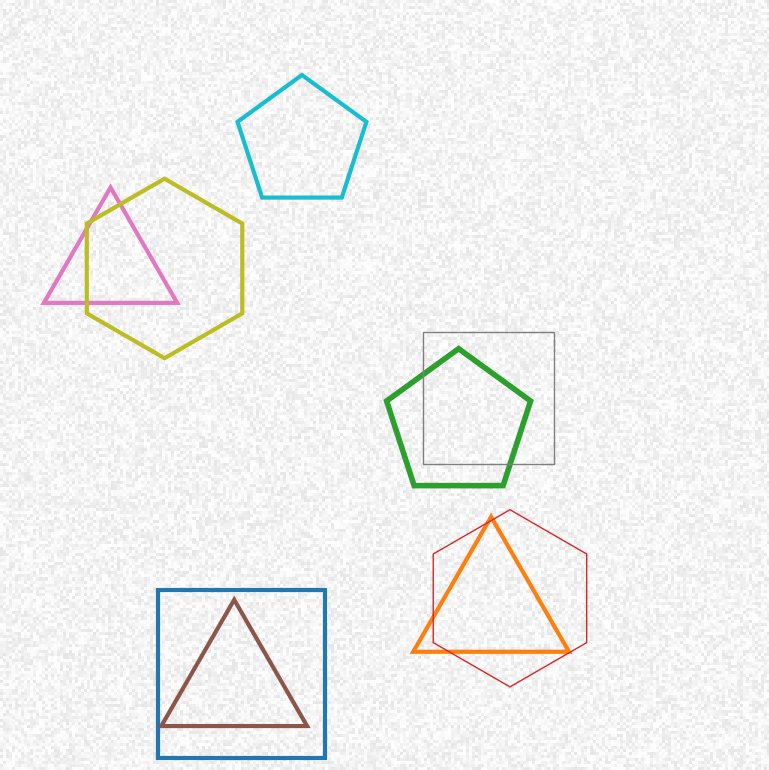[{"shape": "square", "thickness": 1.5, "radius": 0.54, "center": [0.314, 0.125]}, {"shape": "triangle", "thickness": 1.5, "radius": 0.58, "center": [0.638, 0.212]}, {"shape": "pentagon", "thickness": 2, "radius": 0.49, "center": [0.596, 0.449]}, {"shape": "hexagon", "thickness": 0.5, "radius": 0.58, "center": [0.662, 0.223]}, {"shape": "triangle", "thickness": 1.5, "radius": 0.55, "center": [0.304, 0.112]}, {"shape": "triangle", "thickness": 1.5, "radius": 0.5, "center": [0.144, 0.657]}, {"shape": "square", "thickness": 0.5, "radius": 0.43, "center": [0.634, 0.483]}, {"shape": "hexagon", "thickness": 1.5, "radius": 0.58, "center": [0.214, 0.651]}, {"shape": "pentagon", "thickness": 1.5, "radius": 0.44, "center": [0.392, 0.815]}]